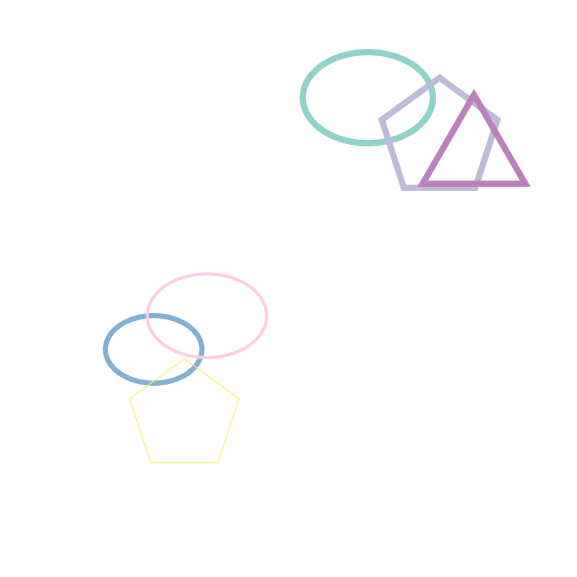[{"shape": "oval", "thickness": 3, "radius": 0.56, "center": [0.637, 0.83]}, {"shape": "pentagon", "thickness": 3, "radius": 0.53, "center": [0.761, 0.759]}, {"shape": "oval", "thickness": 2.5, "radius": 0.42, "center": [0.266, 0.394]}, {"shape": "oval", "thickness": 1.5, "radius": 0.52, "center": [0.358, 0.452]}, {"shape": "triangle", "thickness": 3, "radius": 0.51, "center": [0.821, 0.732]}, {"shape": "pentagon", "thickness": 0.5, "radius": 0.5, "center": [0.319, 0.278]}]